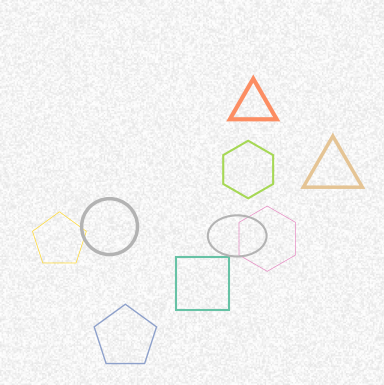[{"shape": "square", "thickness": 1.5, "radius": 0.34, "center": [0.525, 0.264]}, {"shape": "triangle", "thickness": 3, "radius": 0.35, "center": [0.658, 0.725]}, {"shape": "pentagon", "thickness": 1, "radius": 0.43, "center": [0.326, 0.125]}, {"shape": "hexagon", "thickness": 0.5, "radius": 0.42, "center": [0.694, 0.38]}, {"shape": "hexagon", "thickness": 1.5, "radius": 0.37, "center": [0.645, 0.56]}, {"shape": "pentagon", "thickness": 0.5, "radius": 0.37, "center": [0.154, 0.376]}, {"shape": "triangle", "thickness": 2.5, "radius": 0.44, "center": [0.865, 0.558]}, {"shape": "oval", "thickness": 1.5, "radius": 0.38, "center": [0.616, 0.387]}, {"shape": "circle", "thickness": 2.5, "radius": 0.36, "center": [0.285, 0.411]}]